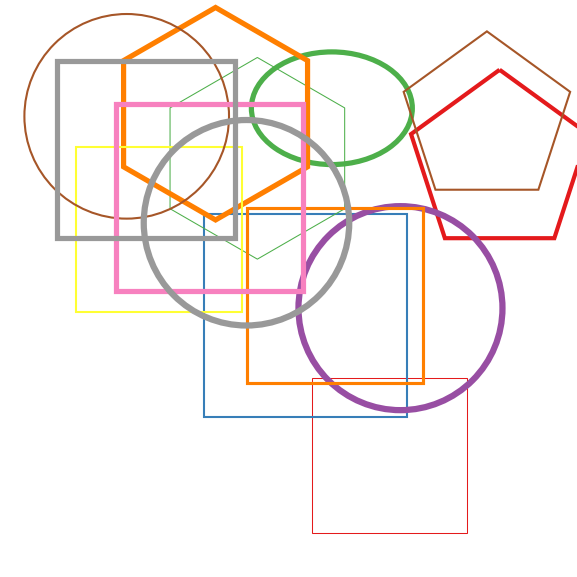[{"shape": "pentagon", "thickness": 2, "radius": 0.81, "center": [0.865, 0.717]}, {"shape": "square", "thickness": 0.5, "radius": 0.67, "center": [0.674, 0.21]}, {"shape": "square", "thickness": 1, "radius": 0.88, "center": [0.529, 0.452]}, {"shape": "oval", "thickness": 2.5, "radius": 0.7, "center": [0.575, 0.812]}, {"shape": "hexagon", "thickness": 0.5, "radius": 0.87, "center": [0.446, 0.725]}, {"shape": "circle", "thickness": 3, "radius": 0.88, "center": [0.693, 0.466]}, {"shape": "square", "thickness": 1.5, "radius": 0.76, "center": [0.58, 0.487]}, {"shape": "hexagon", "thickness": 2.5, "radius": 0.92, "center": [0.373, 0.802]}, {"shape": "square", "thickness": 1, "radius": 0.72, "center": [0.276, 0.602]}, {"shape": "circle", "thickness": 1, "radius": 0.89, "center": [0.219, 0.798]}, {"shape": "pentagon", "thickness": 1, "radius": 0.76, "center": [0.843, 0.793]}, {"shape": "square", "thickness": 2.5, "radius": 0.81, "center": [0.363, 0.657]}, {"shape": "square", "thickness": 2.5, "radius": 0.77, "center": [0.253, 0.74]}, {"shape": "circle", "thickness": 3, "radius": 0.89, "center": [0.427, 0.613]}]